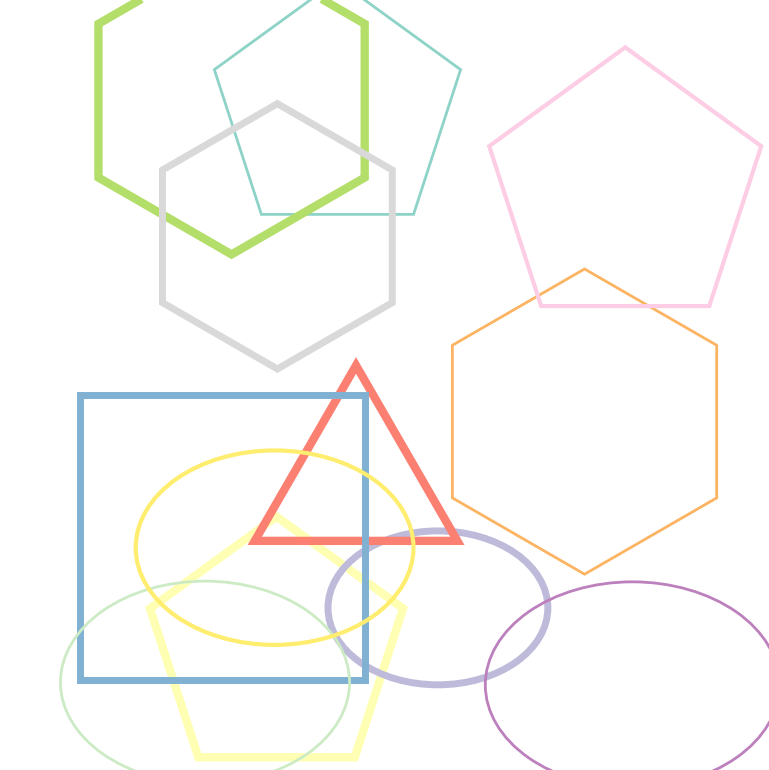[{"shape": "pentagon", "thickness": 1, "radius": 0.84, "center": [0.438, 0.858]}, {"shape": "pentagon", "thickness": 3, "radius": 0.86, "center": [0.359, 0.156]}, {"shape": "oval", "thickness": 2.5, "radius": 0.71, "center": [0.569, 0.211]}, {"shape": "triangle", "thickness": 3, "radius": 0.76, "center": [0.462, 0.374]}, {"shape": "square", "thickness": 2.5, "radius": 0.93, "center": [0.289, 0.302]}, {"shape": "hexagon", "thickness": 1, "radius": 0.99, "center": [0.759, 0.452]}, {"shape": "hexagon", "thickness": 3, "radius": 1.0, "center": [0.301, 0.869]}, {"shape": "pentagon", "thickness": 1.5, "radius": 0.93, "center": [0.812, 0.753]}, {"shape": "hexagon", "thickness": 2.5, "radius": 0.86, "center": [0.36, 0.693]}, {"shape": "oval", "thickness": 1, "radius": 0.96, "center": [0.821, 0.111]}, {"shape": "oval", "thickness": 1, "radius": 0.94, "center": [0.266, 0.114]}, {"shape": "oval", "thickness": 1.5, "radius": 0.9, "center": [0.357, 0.289]}]